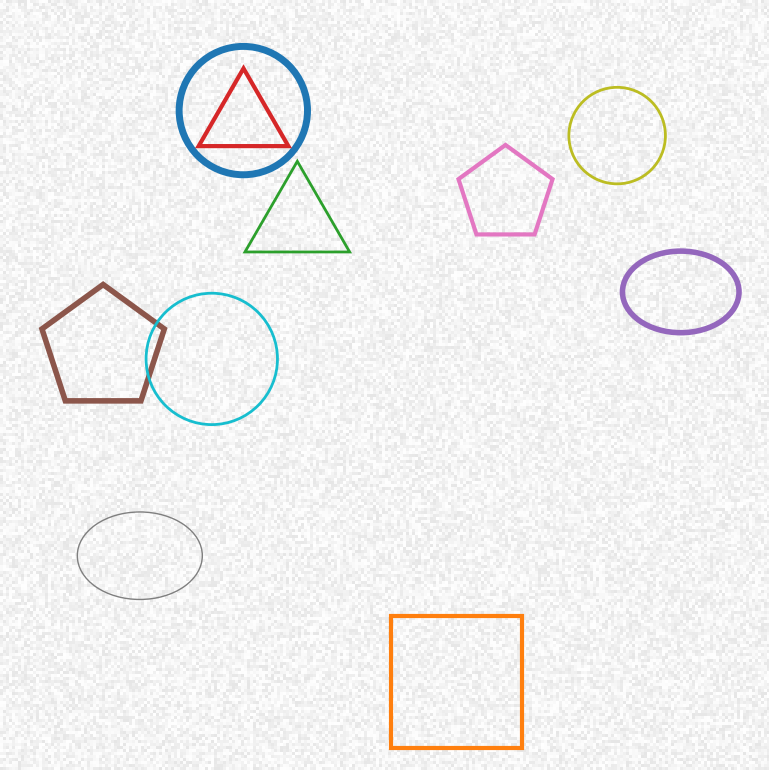[{"shape": "circle", "thickness": 2.5, "radius": 0.42, "center": [0.316, 0.856]}, {"shape": "square", "thickness": 1.5, "radius": 0.43, "center": [0.593, 0.115]}, {"shape": "triangle", "thickness": 1, "radius": 0.39, "center": [0.386, 0.712]}, {"shape": "triangle", "thickness": 1.5, "radius": 0.34, "center": [0.316, 0.844]}, {"shape": "oval", "thickness": 2, "radius": 0.38, "center": [0.884, 0.621]}, {"shape": "pentagon", "thickness": 2, "radius": 0.42, "center": [0.134, 0.547]}, {"shape": "pentagon", "thickness": 1.5, "radius": 0.32, "center": [0.657, 0.748]}, {"shape": "oval", "thickness": 0.5, "radius": 0.41, "center": [0.182, 0.278]}, {"shape": "circle", "thickness": 1, "radius": 0.31, "center": [0.802, 0.824]}, {"shape": "circle", "thickness": 1, "radius": 0.43, "center": [0.275, 0.534]}]